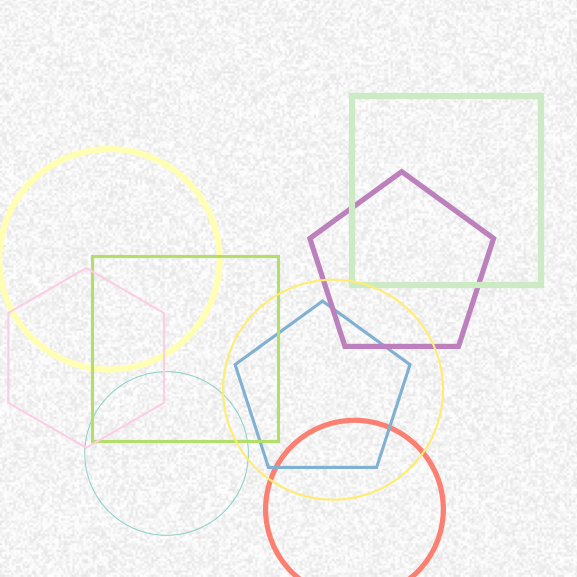[{"shape": "circle", "thickness": 0.5, "radius": 0.71, "center": [0.288, 0.214]}, {"shape": "circle", "thickness": 3, "radius": 0.95, "center": [0.189, 0.55]}, {"shape": "circle", "thickness": 2.5, "radius": 0.77, "center": [0.614, 0.117]}, {"shape": "pentagon", "thickness": 1.5, "radius": 0.8, "center": [0.559, 0.319]}, {"shape": "square", "thickness": 1.5, "radius": 0.8, "center": [0.32, 0.395]}, {"shape": "hexagon", "thickness": 1, "radius": 0.78, "center": [0.149, 0.379]}, {"shape": "pentagon", "thickness": 2.5, "radius": 0.84, "center": [0.696, 0.535]}, {"shape": "square", "thickness": 3, "radius": 0.82, "center": [0.773, 0.669]}, {"shape": "circle", "thickness": 1, "radius": 0.95, "center": [0.577, 0.324]}]